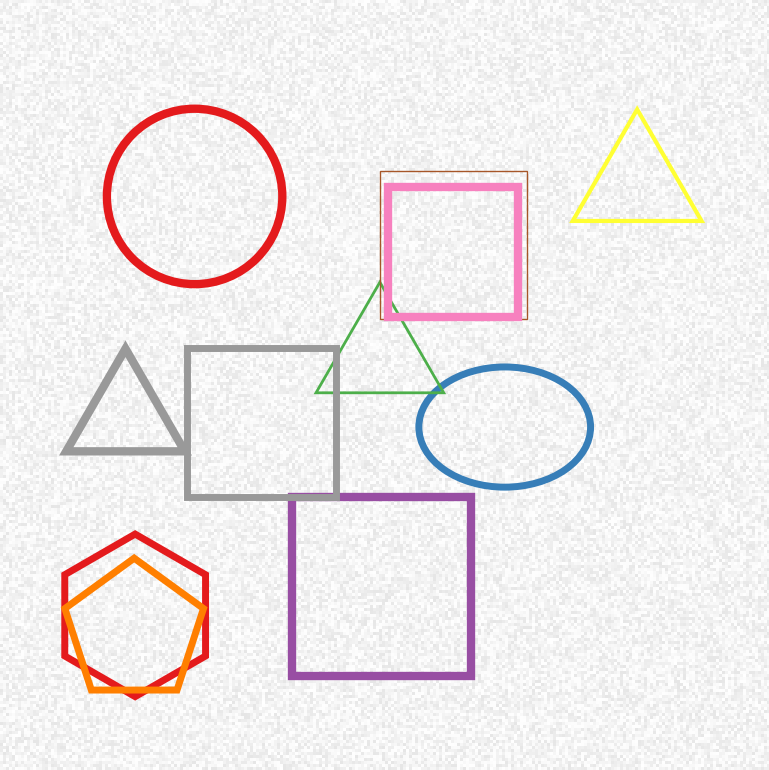[{"shape": "hexagon", "thickness": 2.5, "radius": 0.53, "center": [0.176, 0.201]}, {"shape": "circle", "thickness": 3, "radius": 0.57, "center": [0.253, 0.745]}, {"shape": "oval", "thickness": 2.5, "radius": 0.56, "center": [0.655, 0.445]}, {"shape": "triangle", "thickness": 1, "radius": 0.48, "center": [0.493, 0.538]}, {"shape": "square", "thickness": 3, "radius": 0.58, "center": [0.495, 0.238]}, {"shape": "pentagon", "thickness": 2.5, "radius": 0.47, "center": [0.174, 0.18]}, {"shape": "triangle", "thickness": 1.5, "radius": 0.48, "center": [0.827, 0.761]}, {"shape": "square", "thickness": 0.5, "radius": 0.48, "center": [0.589, 0.682]}, {"shape": "square", "thickness": 3, "radius": 0.42, "center": [0.589, 0.673]}, {"shape": "square", "thickness": 2.5, "radius": 0.48, "center": [0.34, 0.451]}, {"shape": "triangle", "thickness": 3, "radius": 0.44, "center": [0.163, 0.458]}]